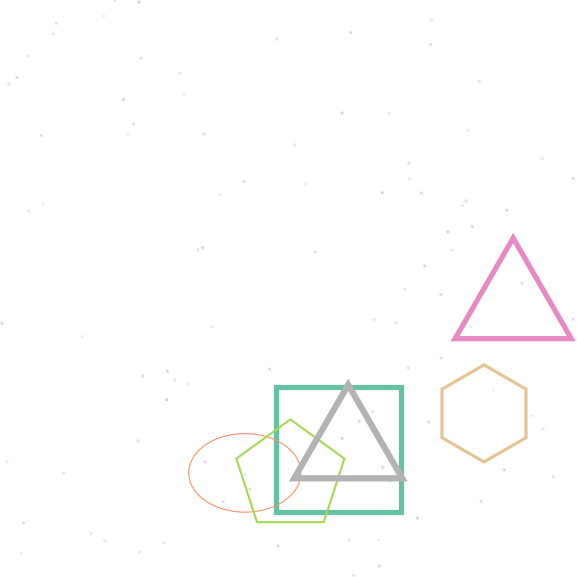[{"shape": "square", "thickness": 2.5, "radius": 0.54, "center": [0.586, 0.221]}, {"shape": "oval", "thickness": 0.5, "radius": 0.49, "center": [0.424, 0.18]}, {"shape": "triangle", "thickness": 2.5, "radius": 0.58, "center": [0.889, 0.471]}, {"shape": "pentagon", "thickness": 1, "radius": 0.49, "center": [0.503, 0.175]}, {"shape": "hexagon", "thickness": 1.5, "radius": 0.42, "center": [0.838, 0.283]}, {"shape": "triangle", "thickness": 3, "radius": 0.54, "center": [0.603, 0.225]}]